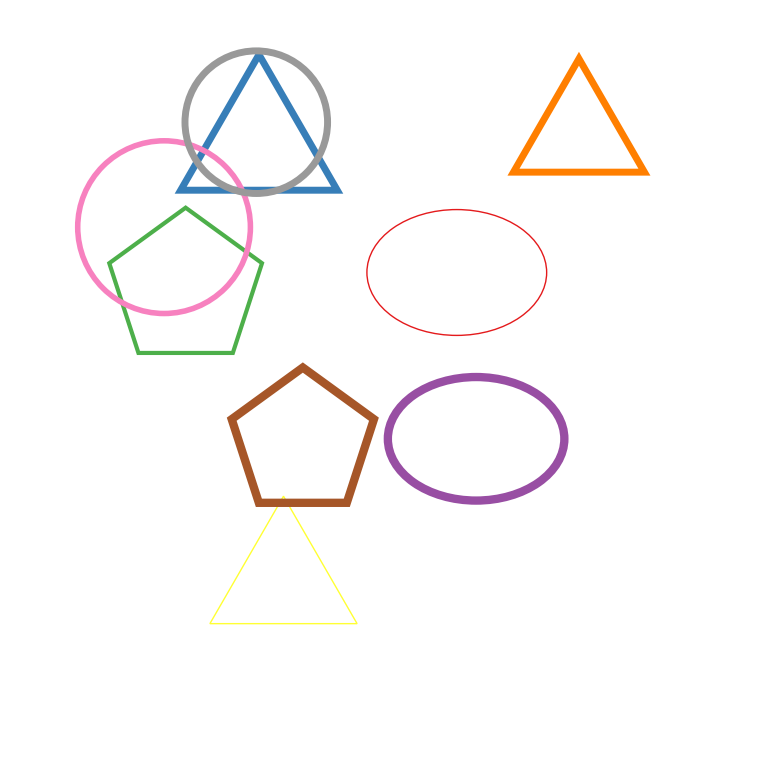[{"shape": "oval", "thickness": 0.5, "radius": 0.58, "center": [0.593, 0.646]}, {"shape": "triangle", "thickness": 2.5, "radius": 0.59, "center": [0.336, 0.812]}, {"shape": "pentagon", "thickness": 1.5, "radius": 0.52, "center": [0.241, 0.626]}, {"shape": "oval", "thickness": 3, "radius": 0.57, "center": [0.618, 0.43]}, {"shape": "triangle", "thickness": 2.5, "radius": 0.49, "center": [0.752, 0.826]}, {"shape": "triangle", "thickness": 0.5, "radius": 0.55, "center": [0.368, 0.245]}, {"shape": "pentagon", "thickness": 3, "radius": 0.49, "center": [0.393, 0.426]}, {"shape": "circle", "thickness": 2, "radius": 0.56, "center": [0.213, 0.705]}, {"shape": "circle", "thickness": 2.5, "radius": 0.46, "center": [0.333, 0.841]}]